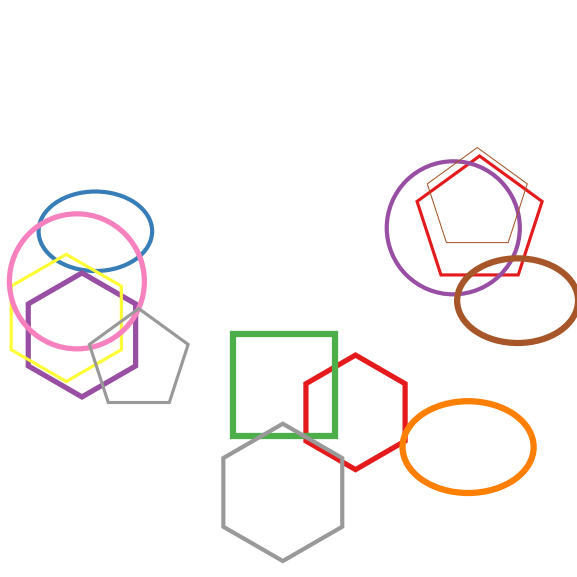[{"shape": "hexagon", "thickness": 2.5, "radius": 0.5, "center": [0.616, 0.285]}, {"shape": "pentagon", "thickness": 1.5, "radius": 0.57, "center": [0.83, 0.615]}, {"shape": "oval", "thickness": 2, "radius": 0.49, "center": [0.165, 0.599]}, {"shape": "square", "thickness": 3, "radius": 0.44, "center": [0.491, 0.332]}, {"shape": "hexagon", "thickness": 2.5, "radius": 0.54, "center": [0.142, 0.419]}, {"shape": "circle", "thickness": 2, "radius": 0.58, "center": [0.785, 0.605]}, {"shape": "oval", "thickness": 3, "radius": 0.57, "center": [0.811, 0.225]}, {"shape": "hexagon", "thickness": 1.5, "radius": 0.55, "center": [0.115, 0.449]}, {"shape": "pentagon", "thickness": 0.5, "radius": 0.45, "center": [0.826, 0.653]}, {"shape": "oval", "thickness": 3, "radius": 0.52, "center": [0.896, 0.478]}, {"shape": "circle", "thickness": 2.5, "radius": 0.58, "center": [0.133, 0.512]}, {"shape": "pentagon", "thickness": 1.5, "radius": 0.45, "center": [0.24, 0.375]}, {"shape": "hexagon", "thickness": 2, "radius": 0.59, "center": [0.49, 0.147]}]